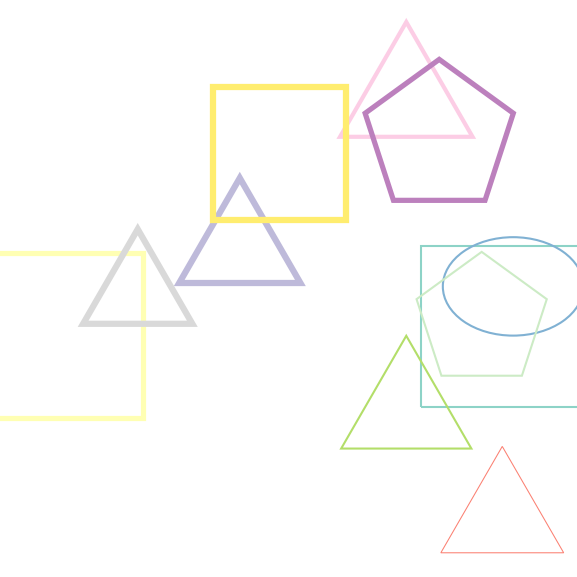[{"shape": "square", "thickness": 1, "radius": 0.7, "center": [0.868, 0.433]}, {"shape": "square", "thickness": 2.5, "radius": 0.72, "center": [0.104, 0.418]}, {"shape": "triangle", "thickness": 3, "radius": 0.61, "center": [0.415, 0.57]}, {"shape": "triangle", "thickness": 0.5, "radius": 0.61, "center": [0.87, 0.103]}, {"shape": "oval", "thickness": 1, "radius": 0.61, "center": [0.889, 0.503]}, {"shape": "triangle", "thickness": 1, "radius": 0.65, "center": [0.703, 0.287]}, {"shape": "triangle", "thickness": 2, "radius": 0.66, "center": [0.704, 0.829]}, {"shape": "triangle", "thickness": 3, "radius": 0.55, "center": [0.238, 0.493]}, {"shape": "pentagon", "thickness": 2.5, "radius": 0.67, "center": [0.761, 0.761]}, {"shape": "pentagon", "thickness": 1, "radius": 0.59, "center": [0.834, 0.444]}, {"shape": "square", "thickness": 3, "radius": 0.58, "center": [0.485, 0.733]}]